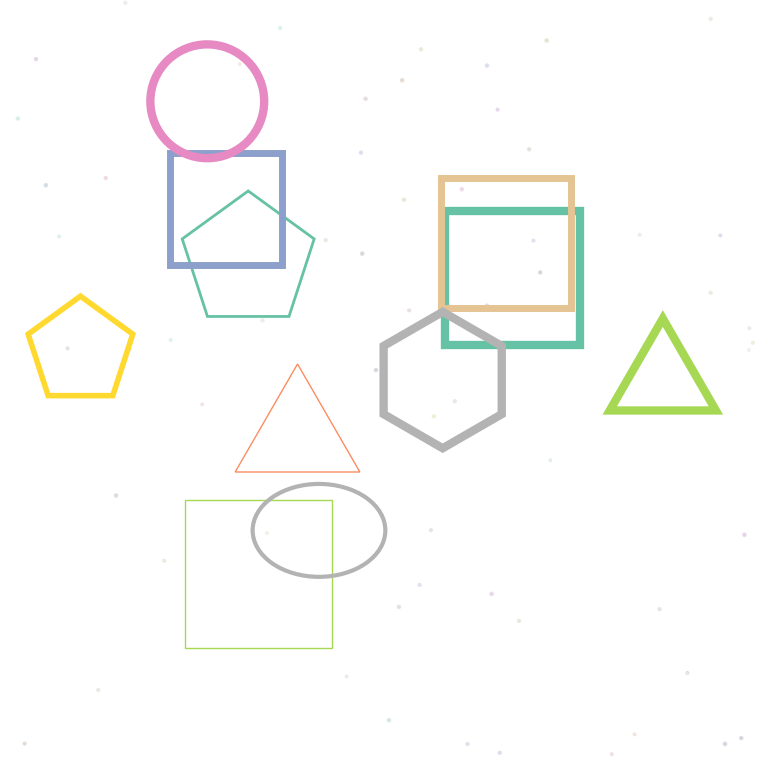[{"shape": "square", "thickness": 3, "radius": 0.44, "center": [0.666, 0.639]}, {"shape": "pentagon", "thickness": 1, "radius": 0.45, "center": [0.322, 0.662]}, {"shape": "triangle", "thickness": 0.5, "radius": 0.47, "center": [0.386, 0.434]}, {"shape": "square", "thickness": 2.5, "radius": 0.36, "center": [0.294, 0.728]}, {"shape": "circle", "thickness": 3, "radius": 0.37, "center": [0.269, 0.868]}, {"shape": "triangle", "thickness": 3, "radius": 0.4, "center": [0.861, 0.507]}, {"shape": "square", "thickness": 0.5, "radius": 0.48, "center": [0.336, 0.255]}, {"shape": "pentagon", "thickness": 2, "radius": 0.36, "center": [0.105, 0.544]}, {"shape": "square", "thickness": 2.5, "radius": 0.42, "center": [0.657, 0.684]}, {"shape": "hexagon", "thickness": 3, "radius": 0.44, "center": [0.575, 0.506]}, {"shape": "oval", "thickness": 1.5, "radius": 0.43, "center": [0.414, 0.311]}]